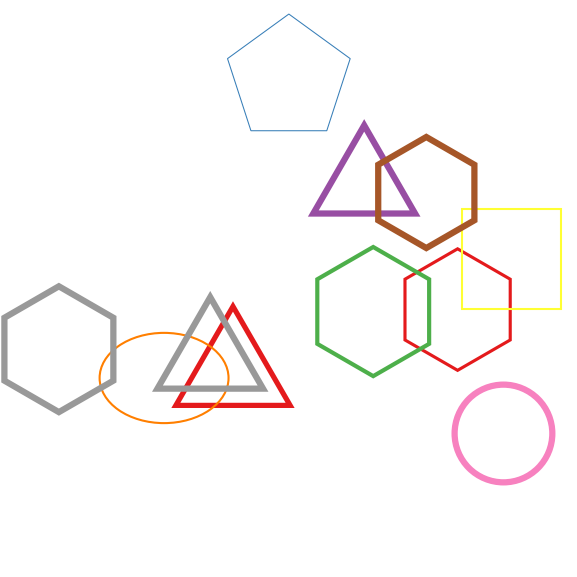[{"shape": "hexagon", "thickness": 1.5, "radius": 0.53, "center": [0.792, 0.463]}, {"shape": "triangle", "thickness": 2.5, "radius": 0.57, "center": [0.403, 0.354]}, {"shape": "pentagon", "thickness": 0.5, "radius": 0.56, "center": [0.5, 0.863]}, {"shape": "hexagon", "thickness": 2, "radius": 0.56, "center": [0.646, 0.46]}, {"shape": "triangle", "thickness": 3, "radius": 0.51, "center": [0.631, 0.68]}, {"shape": "oval", "thickness": 1, "radius": 0.56, "center": [0.284, 0.345]}, {"shape": "square", "thickness": 1, "radius": 0.43, "center": [0.885, 0.551]}, {"shape": "hexagon", "thickness": 3, "radius": 0.48, "center": [0.738, 0.666]}, {"shape": "circle", "thickness": 3, "radius": 0.42, "center": [0.872, 0.248]}, {"shape": "hexagon", "thickness": 3, "radius": 0.54, "center": [0.102, 0.394]}, {"shape": "triangle", "thickness": 3, "radius": 0.53, "center": [0.364, 0.379]}]